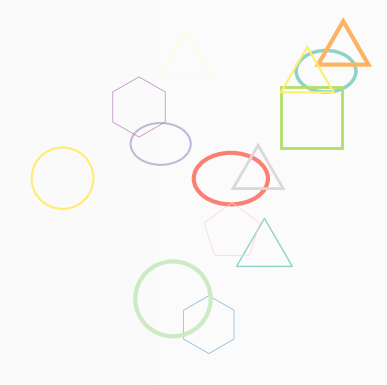[{"shape": "oval", "thickness": 2.5, "radius": 0.39, "center": [0.841, 0.815]}, {"shape": "triangle", "thickness": 1, "radius": 0.42, "center": [0.682, 0.35]}, {"shape": "triangle", "thickness": 0.5, "radius": 0.39, "center": [0.48, 0.843]}, {"shape": "oval", "thickness": 1.5, "radius": 0.39, "center": [0.415, 0.626]}, {"shape": "oval", "thickness": 3, "radius": 0.48, "center": [0.596, 0.536]}, {"shape": "hexagon", "thickness": 0.5, "radius": 0.38, "center": [0.539, 0.157]}, {"shape": "triangle", "thickness": 3, "radius": 0.38, "center": [0.886, 0.87]}, {"shape": "square", "thickness": 2, "radius": 0.39, "center": [0.805, 0.695]}, {"shape": "pentagon", "thickness": 0.5, "radius": 0.38, "center": [0.599, 0.398]}, {"shape": "triangle", "thickness": 2, "radius": 0.37, "center": [0.666, 0.548]}, {"shape": "hexagon", "thickness": 0.5, "radius": 0.39, "center": [0.359, 0.722]}, {"shape": "circle", "thickness": 3, "radius": 0.49, "center": [0.446, 0.224]}, {"shape": "triangle", "thickness": 1.5, "radius": 0.39, "center": [0.793, 0.799]}, {"shape": "circle", "thickness": 1.5, "radius": 0.4, "center": [0.161, 0.537]}]